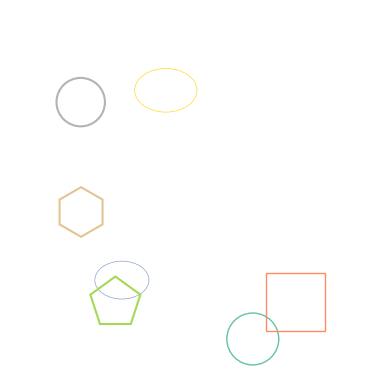[{"shape": "circle", "thickness": 1, "radius": 0.34, "center": [0.657, 0.12]}, {"shape": "square", "thickness": 1, "radius": 0.38, "center": [0.767, 0.216]}, {"shape": "oval", "thickness": 0.5, "radius": 0.35, "center": [0.317, 0.272]}, {"shape": "pentagon", "thickness": 1.5, "radius": 0.34, "center": [0.3, 0.214]}, {"shape": "oval", "thickness": 0.5, "radius": 0.4, "center": [0.431, 0.765]}, {"shape": "hexagon", "thickness": 1.5, "radius": 0.32, "center": [0.211, 0.449]}, {"shape": "circle", "thickness": 1.5, "radius": 0.31, "center": [0.21, 0.735]}]